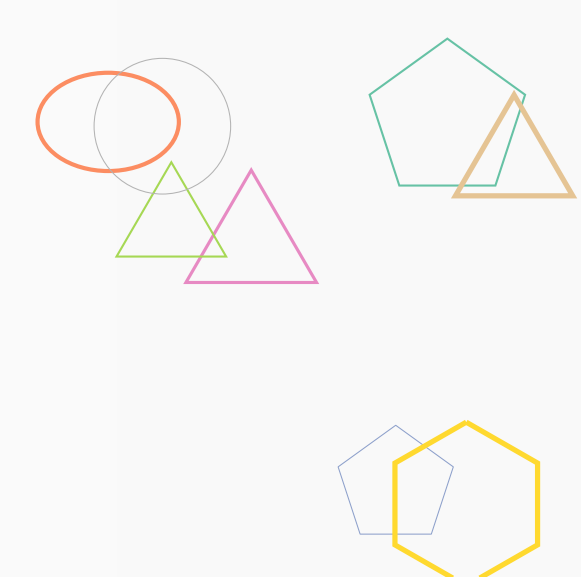[{"shape": "pentagon", "thickness": 1, "radius": 0.7, "center": [0.77, 0.792]}, {"shape": "oval", "thickness": 2, "radius": 0.61, "center": [0.186, 0.788]}, {"shape": "pentagon", "thickness": 0.5, "radius": 0.52, "center": [0.681, 0.159]}, {"shape": "triangle", "thickness": 1.5, "radius": 0.65, "center": [0.432, 0.575]}, {"shape": "triangle", "thickness": 1, "radius": 0.54, "center": [0.295, 0.609]}, {"shape": "hexagon", "thickness": 2.5, "radius": 0.71, "center": [0.802, 0.126]}, {"shape": "triangle", "thickness": 2.5, "radius": 0.58, "center": [0.884, 0.718]}, {"shape": "circle", "thickness": 0.5, "radius": 0.59, "center": [0.279, 0.781]}]